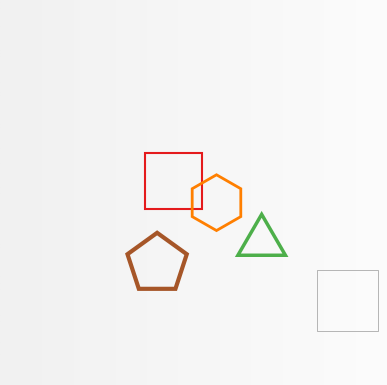[{"shape": "square", "thickness": 1.5, "radius": 0.37, "center": [0.448, 0.53]}, {"shape": "triangle", "thickness": 2.5, "radius": 0.35, "center": [0.675, 0.372]}, {"shape": "hexagon", "thickness": 2, "radius": 0.36, "center": [0.559, 0.474]}, {"shape": "pentagon", "thickness": 3, "radius": 0.4, "center": [0.405, 0.315]}, {"shape": "square", "thickness": 0.5, "radius": 0.39, "center": [0.897, 0.22]}]